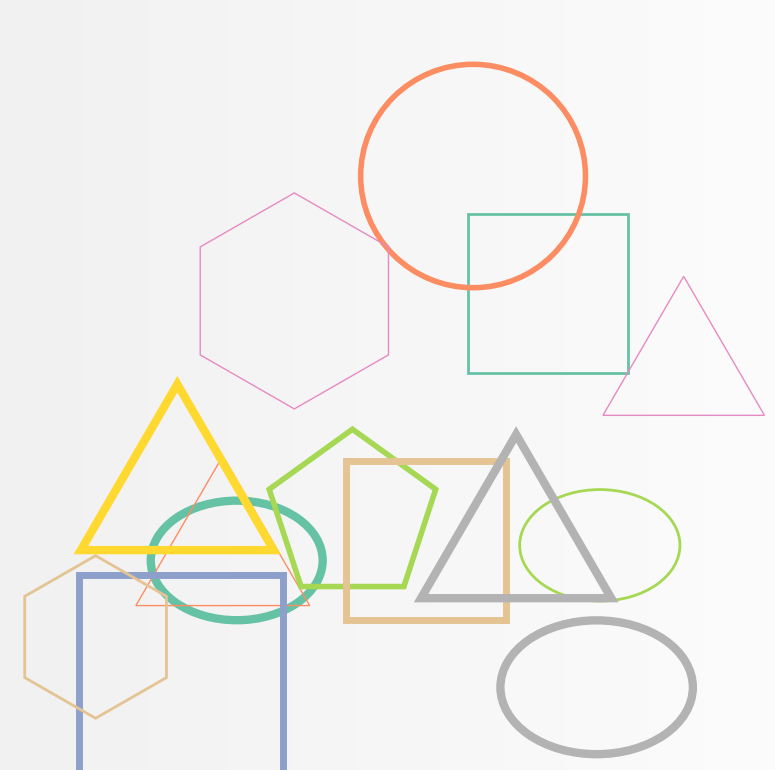[{"shape": "square", "thickness": 1, "radius": 0.52, "center": [0.707, 0.619]}, {"shape": "oval", "thickness": 3, "radius": 0.55, "center": [0.305, 0.272]}, {"shape": "triangle", "thickness": 0.5, "radius": 0.65, "center": [0.287, 0.278]}, {"shape": "circle", "thickness": 2, "radius": 0.73, "center": [0.61, 0.771]}, {"shape": "square", "thickness": 2.5, "radius": 0.66, "center": [0.234, 0.121]}, {"shape": "hexagon", "thickness": 0.5, "radius": 0.7, "center": [0.38, 0.609]}, {"shape": "triangle", "thickness": 0.5, "radius": 0.6, "center": [0.882, 0.521]}, {"shape": "oval", "thickness": 1, "radius": 0.52, "center": [0.774, 0.292]}, {"shape": "pentagon", "thickness": 2, "radius": 0.56, "center": [0.455, 0.33]}, {"shape": "triangle", "thickness": 3, "radius": 0.72, "center": [0.229, 0.357]}, {"shape": "square", "thickness": 2.5, "radius": 0.52, "center": [0.549, 0.298]}, {"shape": "hexagon", "thickness": 1, "radius": 0.53, "center": [0.123, 0.173]}, {"shape": "triangle", "thickness": 3, "radius": 0.71, "center": [0.666, 0.294]}, {"shape": "oval", "thickness": 3, "radius": 0.62, "center": [0.77, 0.107]}]